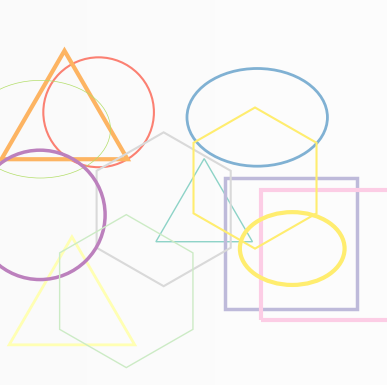[{"shape": "triangle", "thickness": 1, "radius": 0.72, "center": [0.527, 0.444]}, {"shape": "triangle", "thickness": 2, "radius": 0.94, "center": [0.186, 0.198]}, {"shape": "square", "thickness": 2.5, "radius": 0.85, "center": [0.751, 0.368]}, {"shape": "circle", "thickness": 1.5, "radius": 0.71, "center": [0.254, 0.708]}, {"shape": "oval", "thickness": 2, "radius": 0.91, "center": [0.664, 0.695]}, {"shape": "triangle", "thickness": 3, "radius": 0.94, "center": [0.166, 0.68]}, {"shape": "oval", "thickness": 0.5, "radius": 0.91, "center": [0.104, 0.664]}, {"shape": "square", "thickness": 3, "radius": 0.84, "center": [0.842, 0.338]}, {"shape": "hexagon", "thickness": 1.5, "radius": 1.0, "center": [0.422, 0.456]}, {"shape": "circle", "thickness": 2.5, "radius": 0.84, "center": [0.103, 0.442]}, {"shape": "hexagon", "thickness": 1, "radius": 0.99, "center": [0.326, 0.244]}, {"shape": "hexagon", "thickness": 1.5, "radius": 0.92, "center": [0.658, 0.537]}, {"shape": "oval", "thickness": 3, "radius": 0.68, "center": [0.754, 0.354]}]